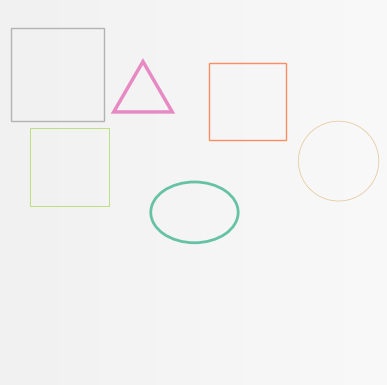[{"shape": "oval", "thickness": 2, "radius": 0.56, "center": [0.502, 0.448]}, {"shape": "square", "thickness": 1, "radius": 0.5, "center": [0.639, 0.737]}, {"shape": "triangle", "thickness": 2.5, "radius": 0.44, "center": [0.369, 0.753]}, {"shape": "square", "thickness": 0.5, "radius": 0.51, "center": [0.18, 0.567]}, {"shape": "circle", "thickness": 0.5, "radius": 0.52, "center": [0.874, 0.582]}, {"shape": "square", "thickness": 1, "radius": 0.6, "center": [0.149, 0.806]}]